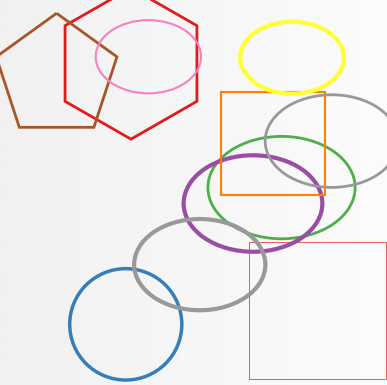[{"shape": "square", "thickness": 0.5, "radius": 0.89, "center": [0.82, 0.194]}, {"shape": "hexagon", "thickness": 2, "radius": 0.98, "center": [0.338, 0.835]}, {"shape": "circle", "thickness": 2.5, "radius": 0.72, "center": [0.325, 0.158]}, {"shape": "oval", "thickness": 2, "radius": 0.95, "center": [0.726, 0.513]}, {"shape": "oval", "thickness": 3, "radius": 0.89, "center": [0.653, 0.471]}, {"shape": "square", "thickness": 1.5, "radius": 0.67, "center": [0.705, 0.628]}, {"shape": "oval", "thickness": 3, "radius": 0.67, "center": [0.754, 0.85]}, {"shape": "pentagon", "thickness": 2, "radius": 0.82, "center": [0.146, 0.802]}, {"shape": "oval", "thickness": 1.5, "radius": 0.68, "center": [0.383, 0.853]}, {"shape": "oval", "thickness": 3, "radius": 0.85, "center": [0.515, 0.313]}, {"shape": "oval", "thickness": 2, "radius": 0.86, "center": [0.856, 0.634]}]